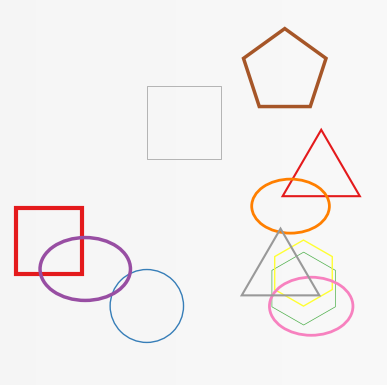[{"shape": "triangle", "thickness": 1.5, "radius": 0.57, "center": [0.829, 0.548]}, {"shape": "square", "thickness": 3, "radius": 0.43, "center": [0.127, 0.374]}, {"shape": "circle", "thickness": 1, "radius": 0.47, "center": [0.379, 0.205]}, {"shape": "hexagon", "thickness": 0.5, "radius": 0.47, "center": [0.784, 0.25]}, {"shape": "oval", "thickness": 2.5, "radius": 0.58, "center": [0.22, 0.301]}, {"shape": "oval", "thickness": 2, "radius": 0.5, "center": [0.75, 0.465]}, {"shape": "hexagon", "thickness": 1, "radius": 0.43, "center": [0.783, 0.291]}, {"shape": "pentagon", "thickness": 2.5, "radius": 0.56, "center": [0.735, 0.814]}, {"shape": "oval", "thickness": 2, "radius": 0.54, "center": [0.803, 0.205]}, {"shape": "square", "thickness": 0.5, "radius": 0.48, "center": [0.474, 0.683]}, {"shape": "triangle", "thickness": 1.5, "radius": 0.58, "center": [0.724, 0.291]}]